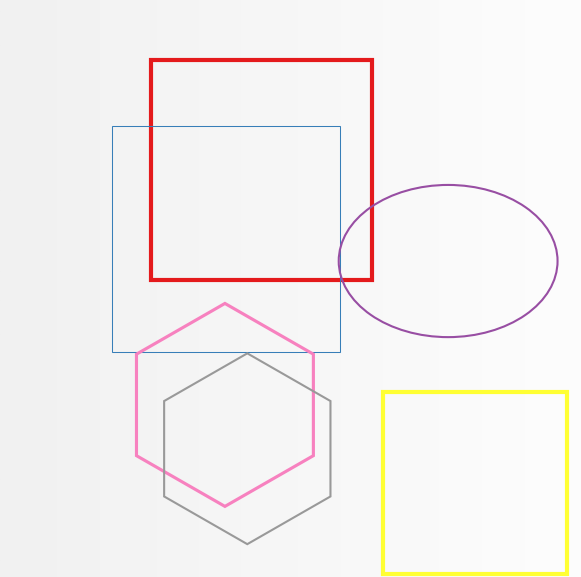[{"shape": "square", "thickness": 2, "radius": 0.95, "center": [0.45, 0.705]}, {"shape": "square", "thickness": 0.5, "radius": 0.98, "center": [0.389, 0.586]}, {"shape": "oval", "thickness": 1, "radius": 0.94, "center": [0.771, 0.547]}, {"shape": "square", "thickness": 2, "radius": 0.79, "center": [0.817, 0.162]}, {"shape": "hexagon", "thickness": 1.5, "radius": 0.88, "center": [0.387, 0.298]}, {"shape": "hexagon", "thickness": 1, "radius": 0.83, "center": [0.425, 0.222]}]